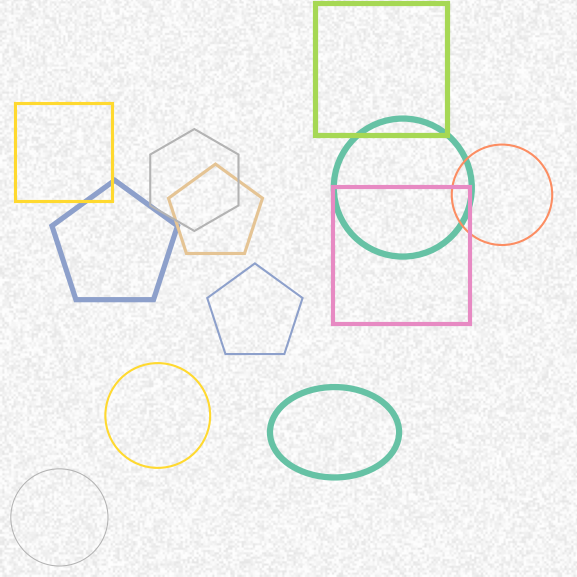[{"shape": "circle", "thickness": 3, "radius": 0.6, "center": [0.697, 0.674]}, {"shape": "oval", "thickness": 3, "radius": 0.56, "center": [0.579, 0.251]}, {"shape": "circle", "thickness": 1, "radius": 0.43, "center": [0.869, 0.662]}, {"shape": "pentagon", "thickness": 1, "radius": 0.43, "center": [0.441, 0.456]}, {"shape": "pentagon", "thickness": 2.5, "radius": 0.57, "center": [0.199, 0.573]}, {"shape": "square", "thickness": 2, "radius": 0.59, "center": [0.695, 0.556]}, {"shape": "square", "thickness": 2.5, "radius": 0.57, "center": [0.66, 0.88]}, {"shape": "circle", "thickness": 1, "radius": 0.45, "center": [0.273, 0.28]}, {"shape": "square", "thickness": 1.5, "radius": 0.42, "center": [0.109, 0.736]}, {"shape": "pentagon", "thickness": 1.5, "radius": 0.43, "center": [0.373, 0.629]}, {"shape": "hexagon", "thickness": 1, "radius": 0.44, "center": [0.337, 0.687]}, {"shape": "circle", "thickness": 0.5, "radius": 0.42, "center": [0.103, 0.103]}]